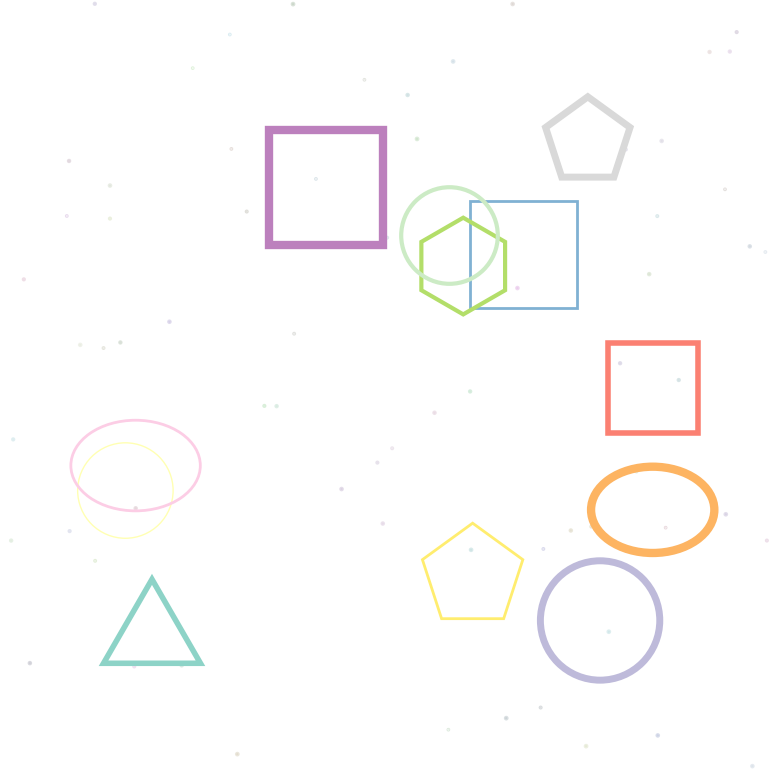[{"shape": "triangle", "thickness": 2, "radius": 0.36, "center": [0.197, 0.175]}, {"shape": "circle", "thickness": 0.5, "radius": 0.31, "center": [0.163, 0.363]}, {"shape": "circle", "thickness": 2.5, "radius": 0.39, "center": [0.779, 0.194]}, {"shape": "square", "thickness": 2, "radius": 0.29, "center": [0.848, 0.496]}, {"shape": "square", "thickness": 1, "radius": 0.35, "center": [0.679, 0.67]}, {"shape": "oval", "thickness": 3, "radius": 0.4, "center": [0.848, 0.338]}, {"shape": "hexagon", "thickness": 1.5, "radius": 0.31, "center": [0.602, 0.654]}, {"shape": "oval", "thickness": 1, "radius": 0.42, "center": [0.176, 0.395]}, {"shape": "pentagon", "thickness": 2.5, "radius": 0.29, "center": [0.763, 0.817]}, {"shape": "square", "thickness": 3, "radius": 0.37, "center": [0.423, 0.756]}, {"shape": "circle", "thickness": 1.5, "radius": 0.31, "center": [0.584, 0.694]}, {"shape": "pentagon", "thickness": 1, "radius": 0.34, "center": [0.614, 0.252]}]